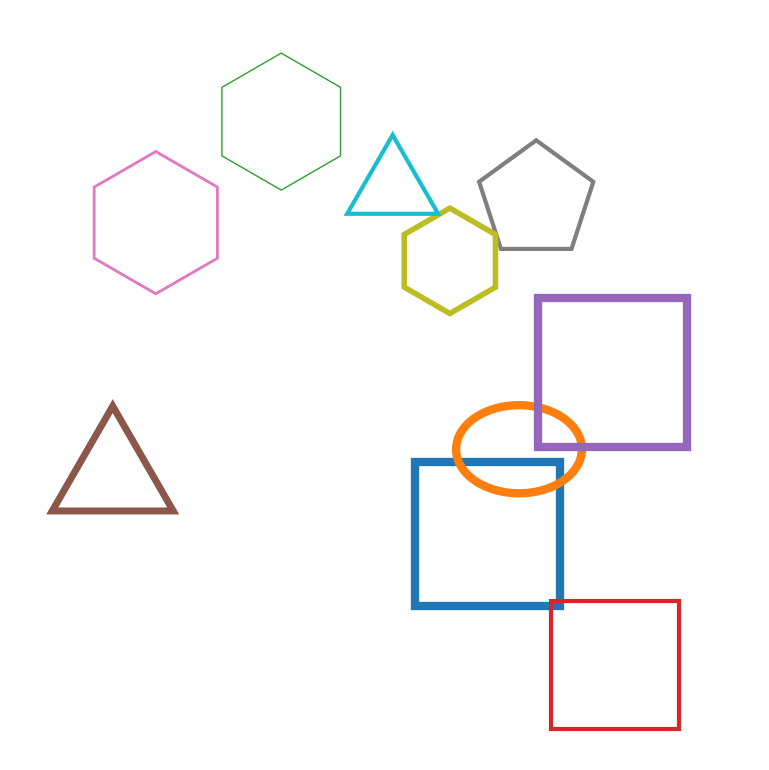[{"shape": "square", "thickness": 3, "radius": 0.47, "center": [0.633, 0.307]}, {"shape": "oval", "thickness": 3, "radius": 0.41, "center": [0.674, 0.417]}, {"shape": "hexagon", "thickness": 0.5, "radius": 0.44, "center": [0.365, 0.842]}, {"shape": "square", "thickness": 1.5, "radius": 0.42, "center": [0.798, 0.137]}, {"shape": "square", "thickness": 3, "radius": 0.48, "center": [0.796, 0.517]}, {"shape": "triangle", "thickness": 2.5, "radius": 0.45, "center": [0.146, 0.382]}, {"shape": "hexagon", "thickness": 1, "radius": 0.46, "center": [0.202, 0.711]}, {"shape": "pentagon", "thickness": 1.5, "radius": 0.39, "center": [0.696, 0.74]}, {"shape": "hexagon", "thickness": 2, "radius": 0.34, "center": [0.584, 0.661]}, {"shape": "triangle", "thickness": 1.5, "radius": 0.34, "center": [0.51, 0.756]}]